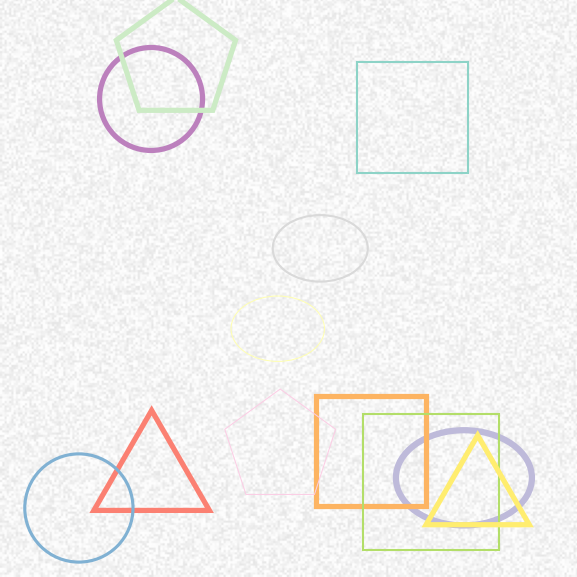[{"shape": "square", "thickness": 1, "radius": 0.48, "center": [0.714, 0.796]}, {"shape": "oval", "thickness": 0.5, "radius": 0.4, "center": [0.481, 0.43]}, {"shape": "oval", "thickness": 3, "radius": 0.59, "center": [0.803, 0.172]}, {"shape": "triangle", "thickness": 2.5, "radius": 0.58, "center": [0.263, 0.173]}, {"shape": "circle", "thickness": 1.5, "radius": 0.47, "center": [0.137, 0.12]}, {"shape": "square", "thickness": 2.5, "radius": 0.48, "center": [0.642, 0.218]}, {"shape": "square", "thickness": 1, "radius": 0.59, "center": [0.746, 0.164]}, {"shape": "pentagon", "thickness": 0.5, "radius": 0.5, "center": [0.485, 0.225]}, {"shape": "oval", "thickness": 1, "radius": 0.41, "center": [0.555, 0.569]}, {"shape": "circle", "thickness": 2.5, "radius": 0.45, "center": [0.262, 0.828]}, {"shape": "pentagon", "thickness": 2.5, "radius": 0.54, "center": [0.305, 0.896]}, {"shape": "triangle", "thickness": 2.5, "radius": 0.52, "center": [0.827, 0.142]}]